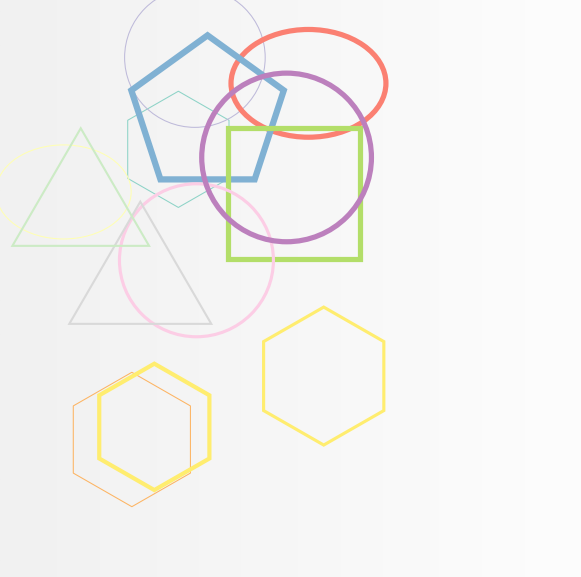[{"shape": "hexagon", "thickness": 0.5, "radius": 0.5, "center": [0.307, 0.741]}, {"shape": "oval", "thickness": 0.5, "radius": 0.58, "center": [0.109, 0.667]}, {"shape": "circle", "thickness": 0.5, "radius": 0.6, "center": [0.335, 0.9]}, {"shape": "oval", "thickness": 2.5, "radius": 0.67, "center": [0.531, 0.855]}, {"shape": "pentagon", "thickness": 3, "radius": 0.69, "center": [0.357, 0.8]}, {"shape": "hexagon", "thickness": 0.5, "radius": 0.58, "center": [0.227, 0.238]}, {"shape": "square", "thickness": 2.5, "radius": 0.57, "center": [0.506, 0.664]}, {"shape": "circle", "thickness": 1.5, "radius": 0.66, "center": [0.338, 0.548]}, {"shape": "triangle", "thickness": 1, "radius": 0.71, "center": [0.241, 0.509]}, {"shape": "circle", "thickness": 2.5, "radius": 0.73, "center": [0.493, 0.727]}, {"shape": "triangle", "thickness": 1, "radius": 0.68, "center": [0.139, 0.641]}, {"shape": "hexagon", "thickness": 2, "radius": 0.55, "center": [0.266, 0.26]}, {"shape": "hexagon", "thickness": 1.5, "radius": 0.6, "center": [0.557, 0.348]}]